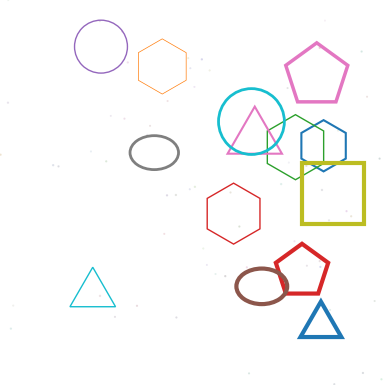[{"shape": "hexagon", "thickness": 1.5, "radius": 0.33, "center": [0.84, 0.621]}, {"shape": "triangle", "thickness": 3, "radius": 0.31, "center": [0.834, 0.155]}, {"shape": "hexagon", "thickness": 0.5, "radius": 0.36, "center": [0.421, 0.827]}, {"shape": "hexagon", "thickness": 1, "radius": 0.42, "center": [0.767, 0.618]}, {"shape": "hexagon", "thickness": 1, "radius": 0.4, "center": [0.607, 0.445]}, {"shape": "pentagon", "thickness": 3, "radius": 0.36, "center": [0.784, 0.295]}, {"shape": "circle", "thickness": 1, "radius": 0.34, "center": [0.262, 0.879]}, {"shape": "oval", "thickness": 3, "radius": 0.33, "center": [0.68, 0.256]}, {"shape": "triangle", "thickness": 1.5, "radius": 0.41, "center": [0.662, 0.642]}, {"shape": "pentagon", "thickness": 2.5, "radius": 0.42, "center": [0.823, 0.804]}, {"shape": "oval", "thickness": 2, "radius": 0.32, "center": [0.401, 0.604]}, {"shape": "square", "thickness": 3, "radius": 0.4, "center": [0.865, 0.496]}, {"shape": "triangle", "thickness": 1, "radius": 0.34, "center": [0.241, 0.237]}, {"shape": "circle", "thickness": 2, "radius": 0.43, "center": [0.653, 0.684]}]